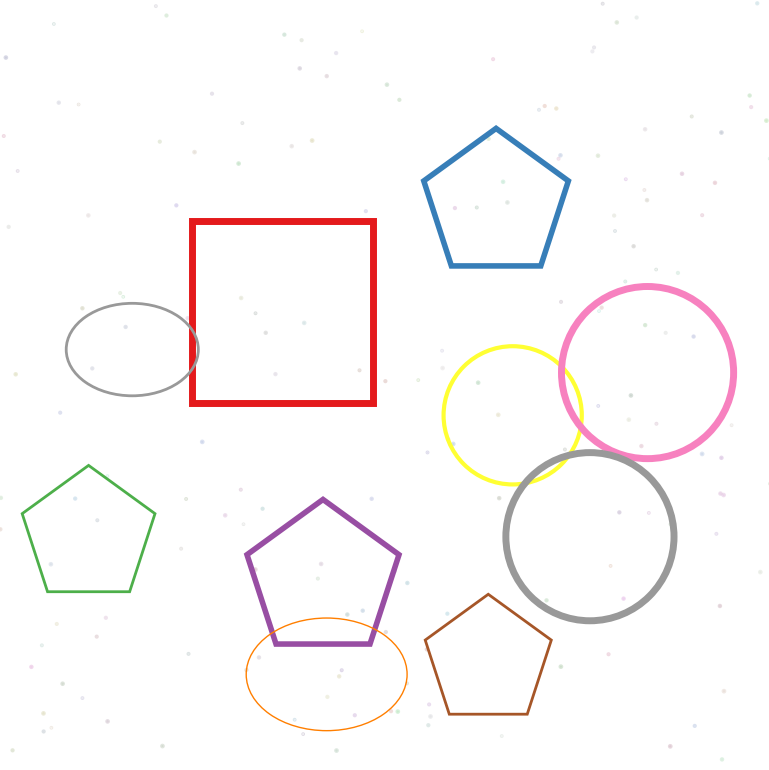[{"shape": "square", "thickness": 2.5, "radius": 0.59, "center": [0.367, 0.595]}, {"shape": "pentagon", "thickness": 2, "radius": 0.49, "center": [0.644, 0.735]}, {"shape": "pentagon", "thickness": 1, "radius": 0.45, "center": [0.115, 0.305]}, {"shape": "pentagon", "thickness": 2, "radius": 0.52, "center": [0.419, 0.248]}, {"shape": "oval", "thickness": 0.5, "radius": 0.52, "center": [0.424, 0.124]}, {"shape": "circle", "thickness": 1.5, "radius": 0.45, "center": [0.666, 0.461]}, {"shape": "pentagon", "thickness": 1, "radius": 0.43, "center": [0.634, 0.142]}, {"shape": "circle", "thickness": 2.5, "radius": 0.56, "center": [0.841, 0.516]}, {"shape": "circle", "thickness": 2.5, "radius": 0.55, "center": [0.766, 0.303]}, {"shape": "oval", "thickness": 1, "radius": 0.43, "center": [0.172, 0.546]}]